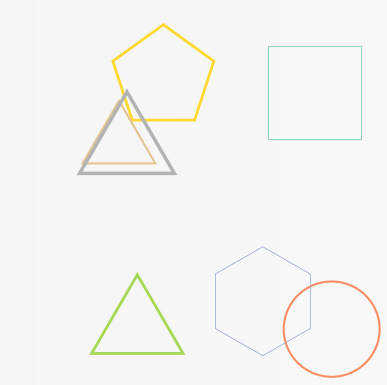[{"shape": "square", "thickness": 0.5, "radius": 0.6, "center": [0.812, 0.759]}, {"shape": "circle", "thickness": 1.5, "radius": 0.62, "center": [0.856, 0.145]}, {"shape": "hexagon", "thickness": 0.5, "radius": 0.71, "center": [0.678, 0.218]}, {"shape": "triangle", "thickness": 2, "radius": 0.68, "center": [0.354, 0.15]}, {"shape": "pentagon", "thickness": 2, "radius": 0.69, "center": [0.422, 0.799]}, {"shape": "triangle", "thickness": 1.5, "radius": 0.54, "center": [0.307, 0.63]}, {"shape": "triangle", "thickness": 2.5, "radius": 0.71, "center": [0.328, 0.62]}]